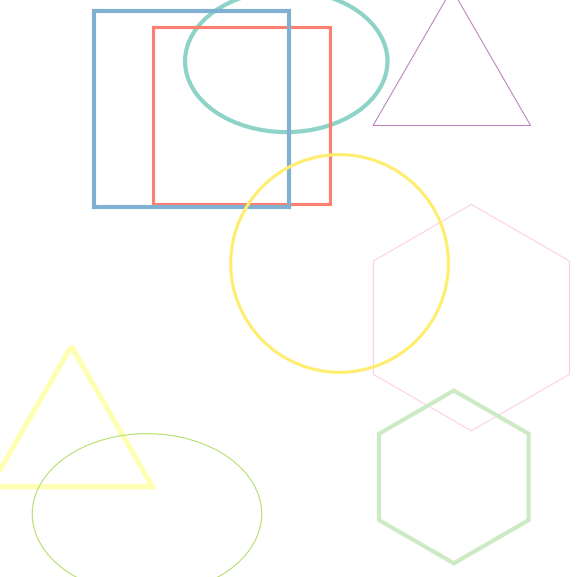[{"shape": "oval", "thickness": 2, "radius": 0.88, "center": [0.496, 0.893]}, {"shape": "triangle", "thickness": 2.5, "radius": 0.81, "center": [0.124, 0.237]}, {"shape": "square", "thickness": 1.5, "radius": 0.77, "center": [0.419, 0.799]}, {"shape": "square", "thickness": 2, "radius": 0.84, "center": [0.331, 0.81]}, {"shape": "oval", "thickness": 0.5, "radius": 0.99, "center": [0.254, 0.109]}, {"shape": "hexagon", "thickness": 0.5, "radius": 0.98, "center": [0.816, 0.449]}, {"shape": "triangle", "thickness": 0.5, "radius": 0.79, "center": [0.782, 0.861]}, {"shape": "hexagon", "thickness": 2, "radius": 0.75, "center": [0.786, 0.173]}, {"shape": "circle", "thickness": 1.5, "radius": 0.94, "center": [0.588, 0.543]}]